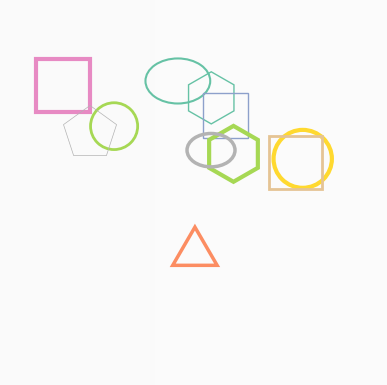[{"shape": "oval", "thickness": 1.5, "radius": 0.42, "center": [0.459, 0.79]}, {"shape": "hexagon", "thickness": 1, "radius": 0.34, "center": [0.545, 0.746]}, {"shape": "triangle", "thickness": 2.5, "radius": 0.33, "center": [0.503, 0.344]}, {"shape": "square", "thickness": 1, "radius": 0.29, "center": [0.582, 0.7]}, {"shape": "square", "thickness": 3, "radius": 0.34, "center": [0.163, 0.779]}, {"shape": "hexagon", "thickness": 3, "radius": 0.36, "center": [0.603, 0.6]}, {"shape": "circle", "thickness": 2, "radius": 0.3, "center": [0.294, 0.672]}, {"shape": "circle", "thickness": 3, "radius": 0.38, "center": [0.781, 0.587]}, {"shape": "square", "thickness": 2, "radius": 0.34, "center": [0.763, 0.578]}, {"shape": "pentagon", "thickness": 0.5, "radius": 0.36, "center": [0.232, 0.654]}, {"shape": "oval", "thickness": 2.5, "radius": 0.31, "center": [0.545, 0.61]}]